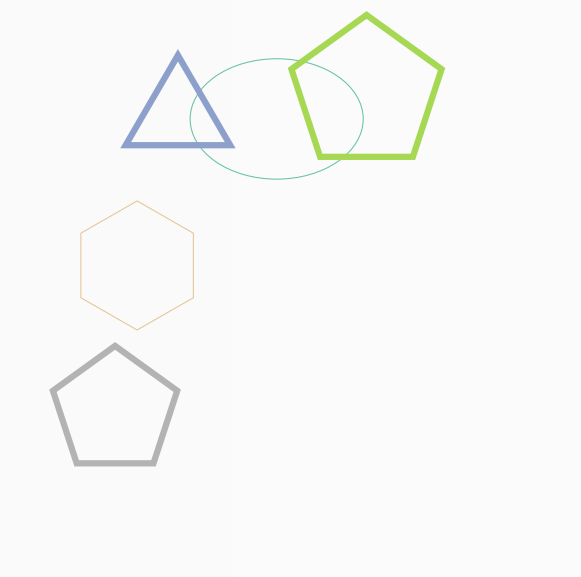[{"shape": "oval", "thickness": 0.5, "radius": 0.74, "center": [0.476, 0.793]}, {"shape": "triangle", "thickness": 3, "radius": 0.52, "center": [0.306, 0.8]}, {"shape": "pentagon", "thickness": 3, "radius": 0.68, "center": [0.631, 0.837]}, {"shape": "hexagon", "thickness": 0.5, "radius": 0.56, "center": [0.236, 0.539]}, {"shape": "pentagon", "thickness": 3, "radius": 0.56, "center": [0.198, 0.288]}]